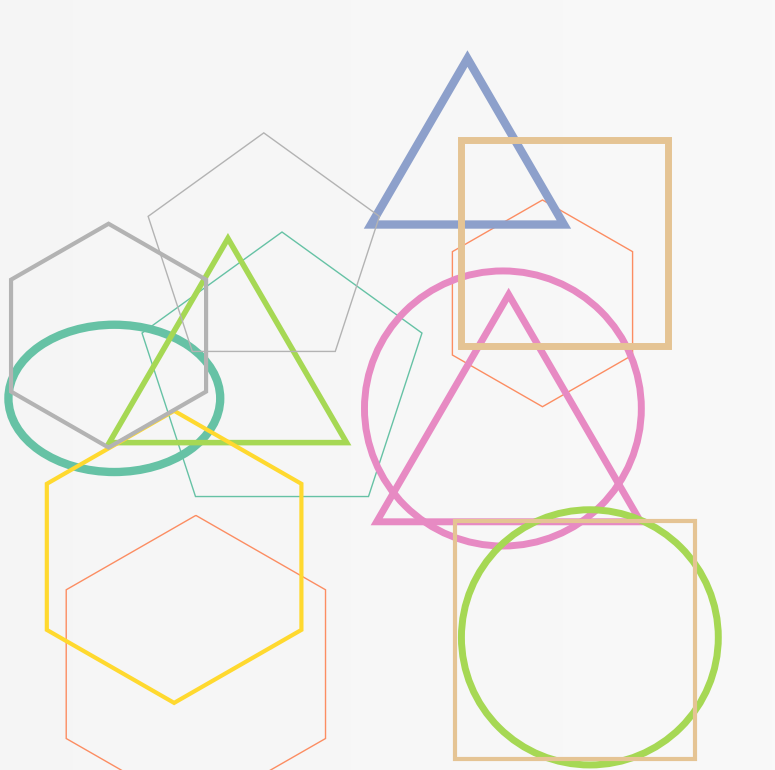[{"shape": "oval", "thickness": 3, "radius": 0.68, "center": [0.148, 0.483]}, {"shape": "pentagon", "thickness": 0.5, "radius": 0.95, "center": [0.364, 0.509]}, {"shape": "hexagon", "thickness": 0.5, "radius": 0.67, "center": [0.7, 0.606]}, {"shape": "hexagon", "thickness": 0.5, "radius": 0.97, "center": [0.253, 0.137]}, {"shape": "triangle", "thickness": 3, "radius": 0.72, "center": [0.603, 0.78]}, {"shape": "circle", "thickness": 2.5, "radius": 0.89, "center": [0.649, 0.47]}, {"shape": "triangle", "thickness": 2.5, "radius": 0.98, "center": [0.656, 0.421]}, {"shape": "circle", "thickness": 2.5, "radius": 0.83, "center": [0.761, 0.172]}, {"shape": "triangle", "thickness": 2, "radius": 0.88, "center": [0.294, 0.514]}, {"shape": "hexagon", "thickness": 1.5, "radius": 0.95, "center": [0.225, 0.277]}, {"shape": "square", "thickness": 1.5, "radius": 0.77, "center": [0.742, 0.169]}, {"shape": "square", "thickness": 2.5, "radius": 0.67, "center": [0.728, 0.684]}, {"shape": "pentagon", "thickness": 0.5, "radius": 0.78, "center": [0.34, 0.671]}, {"shape": "hexagon", "thickness": 1.5, "radius": 0.73, "center": [0.14, 0.564]}]